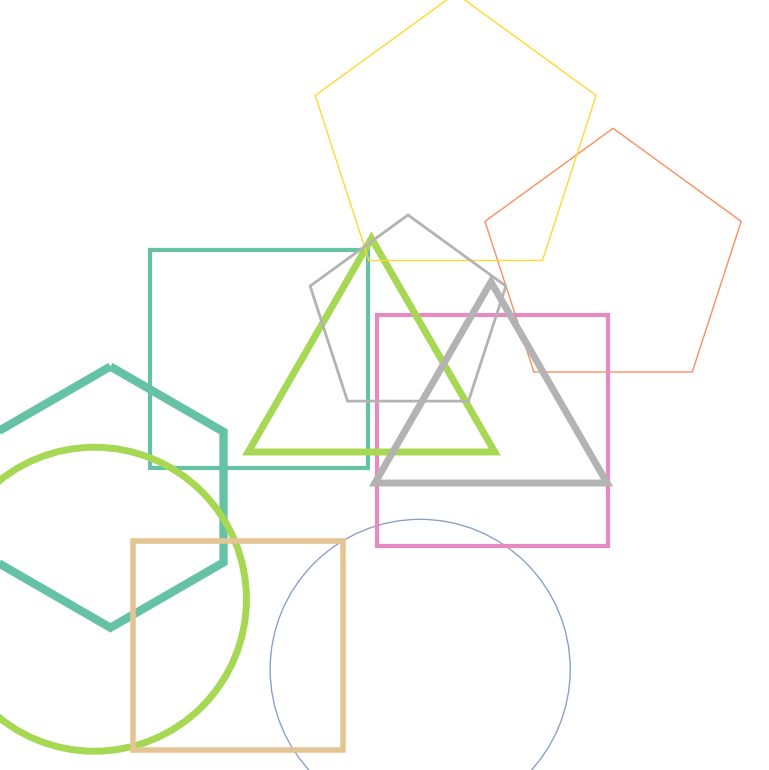[{"shape": "hexagon", "thickness": 3, "radius": 0.85, "center": [0.143, 0.354]}, {"shape": "square", "thickness": 1.5, "radius": 0.71, "center": [0.337, 0.534]}, {"shape": "pentagon", "thickness": 0.5, "radius": 0.87, "center": [0.796, 0.658]}, {"shape": "circle", "thickness": 0.5, "radius": 0.97, "center": [0.546, 0.131]}, {"shape": "square", "thickness": 1.5, "radius": 0.75, "center": [0.639, 0.441]}, {"shape": "triangle", "thickness": 2.5, "radius": 0.92, "center": [0.482, 0.505]}, {"shape": "circle", "thickness": 2.5, "radius": 0.99, "center": [0.123, 0.222]}, {"shape": "pentagon", "thickness": 0.5, "radius": 0.96, "center": [0.592, 0.817]}, {"shape": "square", "thickness": 2, "radius": 0.68, "center": [0.309, 0.162]}, {"shape": "triangle", "thickness": 2.5, "radius": 0.87, "center": [0.638, 0.46]}, {"shape": "pentagon", "thickness": 1, "radius": 0.67, "center": [0.53, 0.587]}]